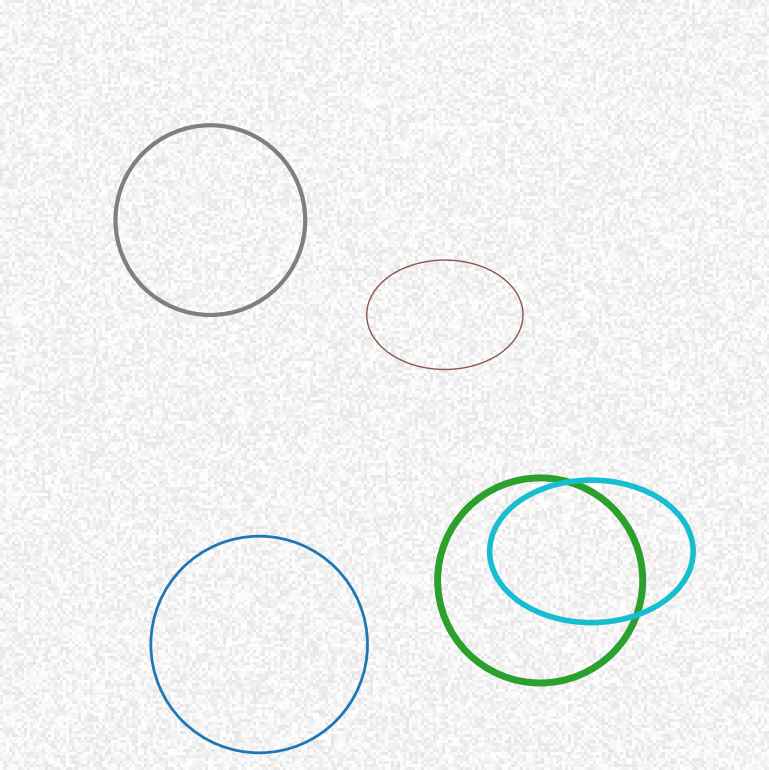[{"shape": "circle", "thickness": 1, "radius": 0.7, "center": [0.337, 0.163]}, {"shape": "circle", "thickness": 2.5, "radius": 0.67, "center": [0.702, 0.246]}, {"shape": "oval", "thickness": 0.5, "radius": 0.51, "center": [0.578, 0.591]}, {"shape": "circle", "thickness": 1.5, "radius": 0.62, "center": [0.273, 0.714]}, {"shape": "oval", "thickness": 2, "radius": 0.66, "center": [0.768, 0.284]}]